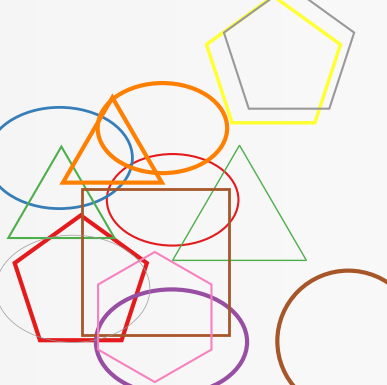[{"shape": "pentagon", "thickness": 3, "radius": 0.9, "center": [0.208, 0.261]}, {"shape": "oval", "thickness": 1.5, "radius": 0.85, "center": [0.446, 0.481]}, {"shape": "oval", "thickness": 2, "radius": 0.94, "center": [0.154, 0.59]}, {"shape": "triangle", "thickness": 1.5, "radius": 0.79, "center": [0.158, 0.461]}, {"shape": "triangle", "thickness": 1, "radius": 1.0, "center": [0.618, 0.423]}, {"shape": "oval", "thickness": 3, "radius": 0.98, "center": [0.443, 0.112]}, {"shape": "oval", "thickness": 3, "radius": 0.84, "center": [0.419, 0.667]}, {"shape": "triangle", "thickness": 3, "radius": 0.74, "center": [0.29, 0.599]}, {"shape": "pentagon", "thickness": 2.5, "radius": 0.91, "center": [0.706, 0.828]}, {"shape": "square", "thickness": 2, "radius": 0.95, "center": [0.401, 0.319]}, {"shape": "circle", "thickness": 3, "radius": 0.92, "center": [0.899, 0.114]}, {"shape": "hexagon", "thickness": 1.5, "radius": 0.84, "center": [0.399, 0.177]}, {"shape": "pentagon", "thickness": 1.5, "radius": 0.88, "center": [0.746, 0.861]}, {"shape": "oval", "thickness": 0.5, "radius": 0.99, "center": [0.188, 0.25]}]